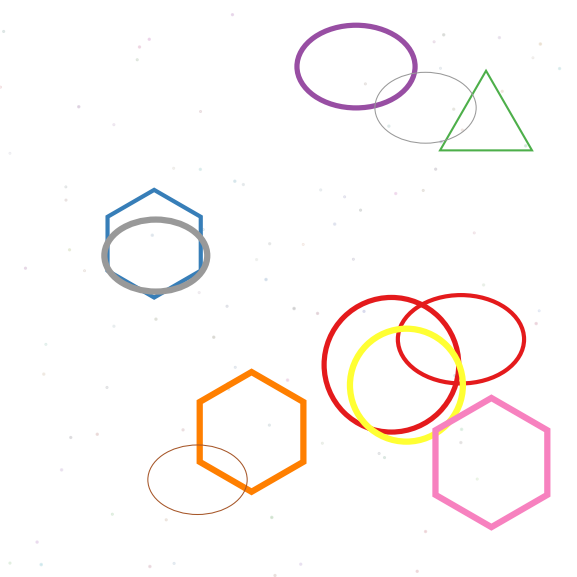[{"shape": "circle", "thickness": 2.5, "radius": 0.58, "center": [0.678, 0.368]}, {"shape": "oval", "thickness": 2, "radius": 0.55, "center": [0.798, 0.412]}, {"shape": "hexagon", "thickness": 2, "radius": 0.47, "center": [0.267, 0.577]}, {"shape": "triangle", "thickness": 1, "radius": 0.46, "center": [0.842, 0.785]}, {"shape": "oval", "thickness": 2.5, "radius": 0.51, "center": [0.616, 0.884]}, {"shape": "hexagon", "thickness": 3, "radius": 0.52, "center": [0.436, 0.251]}, {"shape": "circle", "thickness": 3, "radius": 0.49, "center": [0.704, 0.332]}, {"shape": "oval", "thickness": 0.5, "radius": 0.43, "center": [0.342, 0.168]}, {"shape": "hexagon", "thickness": 3, "radius": 0.56, "center": [0.851, 0.198]}, {"shape": "oval", "thickness": 0.5, "radius": 0.44, "center": [0.737, 0.813]}, {"shape": "oval", "thickness": 3, "radius": 0.45, "center": [0.27, 0.557]}]